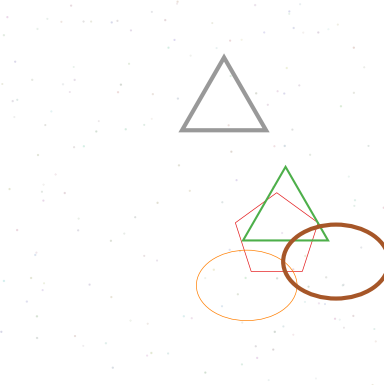[{"shape": "pentagon", "thickness": 0.5, "radius": 0.56, "center": [0.719, 0.386]}, {"shape": "triangle", "thickness": 1.5, "radius": 0.64, "center": [0.742, 0.439]}, {"shape": "oval", "thickness": 0.5, "radius": 0.65, "center": [0.641, 0.259]}, {"shape": "oval", "thickness": 3, "radius": 0.69, "center": [0.873, 0.321]}, {"shape": "triangle", "thickness": 3, "radius": 0.63, "center": [0.582, 0.725]}]